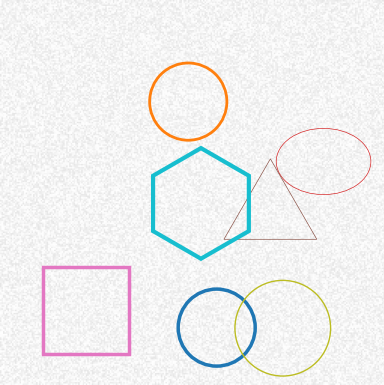[{"shape": "circle", "thickness": 2.5, "radius": 0.5, "center": [0.563, 0.149]}, {"shape": "circle", "thickness": 2, "radius": 0.5, "center": [0.489, 0.736]}, {"shape": "oval", "thickness": 0.5, "radius": 0.61, "center": [0.84, 0.581]}, {"shape": "triangle", "thickness": 0.5, "radius": 0.7, "center": [0.702, 0.448]}, {"shape": "square", "thickness": 2.5, "radius": 0.56, "center": [0.223, 0.193]}, {"shape": "circle", "thickness": 1, "radius": 0.62, "center": [0.734, 0.148]}, {"shape": "hexagon", "thickness": 3, "radius": 0.72, "center": [0.522, 0.472]}]